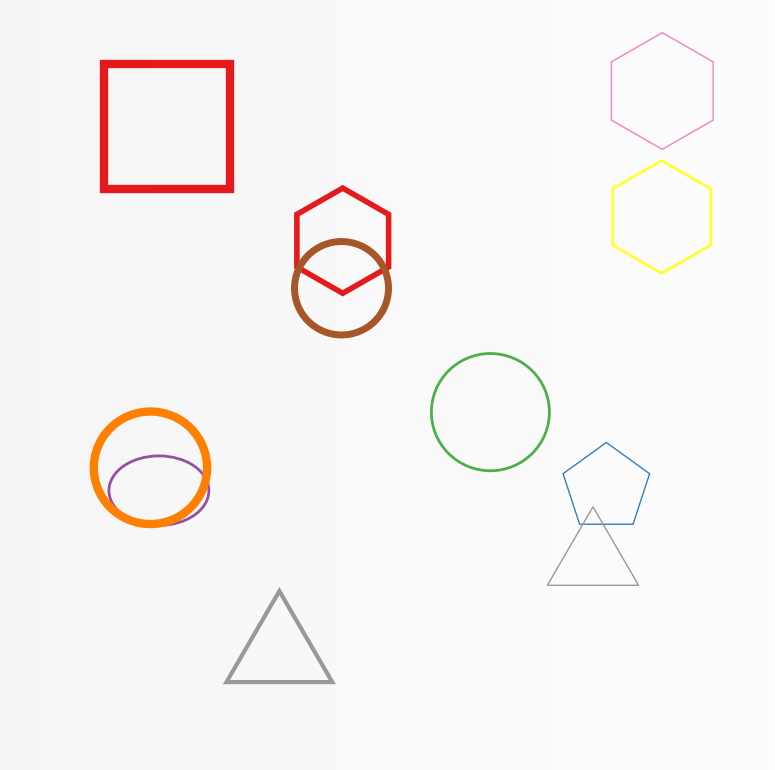[{"shape": "hexagon", "thickness": 2, "radius": 0.34, "center": [0.442, 0.687]}, {"shape": "square", "thickness": 3, "radius": 0.41, "center": [0.216, 0.836]}, {"shape": "pentagon", "thickness": 0.5, "radius": 0.29, "center": [0.782, 0.367]}, {"shape": "circle", "thickness": 1, "radius": 0.38, "center": [0.633, 0.465]}, {"shape": "oval", "thickness": 1, "radius": 0.32, "center": [0.205, 0.363]}, {"shape": "circle", "thickness": 3, "radius": 0.37, "center": [0.194, 0.392]}, {"shape": "hexagon", "thickness": 1, "radius": 0.37, "center": [0.854, 0.718]}, {"shape": "circle", "thickness": 2.5, "radius": 0.3, "center": [0.441, 0.626]}, {"shape": "hexagon", "thickness": 0.5, "radius": 0.38, "center": [0.855, 0.882]}, {"shape": "triangle", "thickness": 1.5, "radius": 0.39, "center": [0.36, 0.154]}, {"shape": "triangle", "thickness": 0.5, "radius": 0.34, "center": [0.765, 0.274]}]